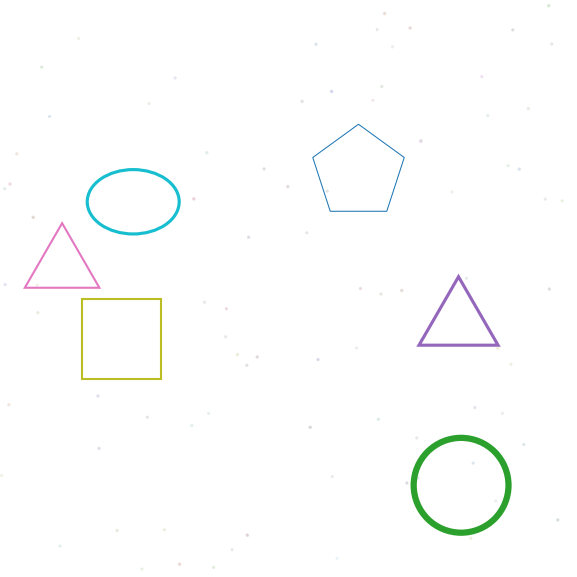[{"shape": "pentagon", "thickness": 0.5, "radius": 0.42, "center": [0.621, 0.701]}, {"shape": "circle", "thickness": 3, "radius": 0.41, "center": [0.798, 0.159]}, {"shape": "triangle", "thickness": 1.5, "radius": 0.4, "center": [0.794, 0.441]}, {"shape": "triangle", "thickness": 1, "radius": 0.37, "center": [0.108, 0.538]}, {"shape": "square", "thickness": 1, "radius": 0.34, "center": [0.211, 0.412]}, {"shape": "oval", "thickness": 1.5, "radius": 0.4, "center": [0.231, 0.65]}]